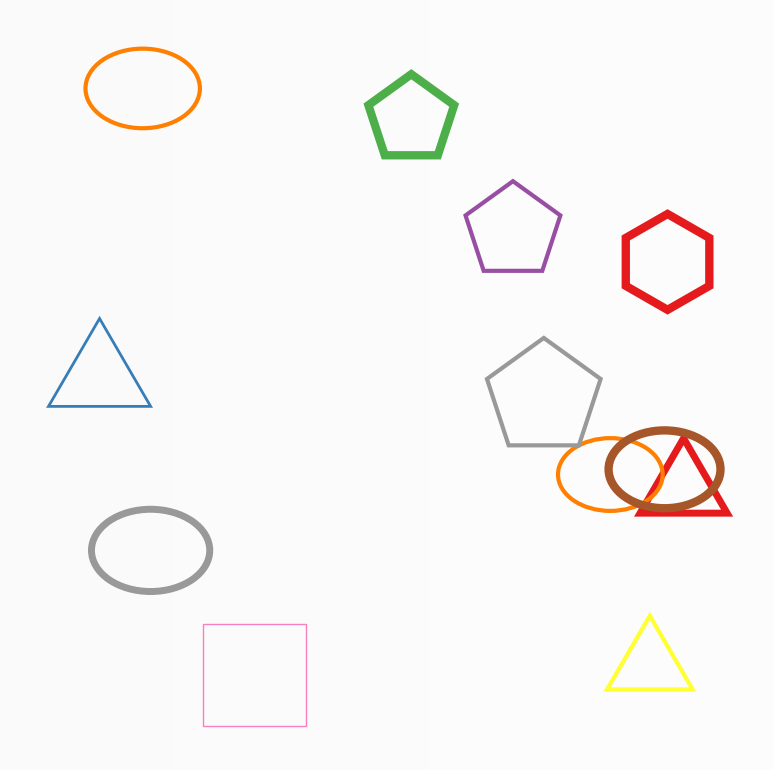[{"shape": "hexagon", "thickness": 3, "radius": 0.31, "center": [0.861, 0.66]}, {"shape": "triangle", "thickness": 2.5, "radius": 0.32, "center": [0.882, 0.366]}, {"shape": "triangle", "thickness": 1, "radius": 0.38, "center": [0.128, 0.51]}, {"shape": "pentagon", "thickness": 3, "radius": 0.29, "center": [0.531, 0.845]}, {"shape": "pentagon", "thickness": 1.5, "radius": 0.32, "center": [0.662, 0.7]}, {"shape": "oval", "thickness": 1.5, "radius": 0.37, "center": [0.184, 0.885]}, {"shape": "oval", "thickness": 1.5, "radius": 0.34, "center": [0.788, 0.384]}, {"shape": "triangle", "thickness": 1.5, "radius": 0.32, "center": [0.838, 0.137]}, {"shape": "oval", "thickness": 3, "radius": 0.36, "center": [0.857, 0.39]}, {"shape": "square", "thickness": 0.5, "radius": 0.33, "center": [0.328, 0.123]}, {"shape": "oval", "thickness": 2.5, "radius": 0.38, "center": [0.194, 0.285]}, {"shape": "pentagon", "thickness": 1.5, "radius": 0.39, "center": [0.702, 0.484]}]